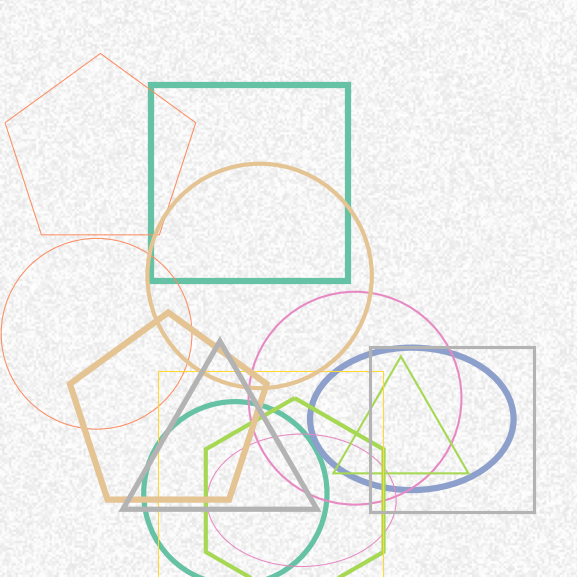[{"shape": "square", "thickness": 3, "radius": 0.85, "center": [0.432, 0.683]}, {"shape": "circle", "thickness": 2.5, "radius": 0.79, "center": [0.408, 0.145]}, {"shape": "pentagon", "thickness": 0.5, "radius": 0.87, "center": [0.174, 0.733]}, {"shape": "circle", "thickness": 0.5, "radius": 0.83, "center": [0.167, 0.421]}, {"shape": "oval", "thickness": 3, "radius": 0.88, "center": [0.713, 0.274]}, {"shape": "circle", "thickness": 1, "radius": 0.92, "center": [0.615, 0.31]}, {"shape": "oval", "thickness": 0.5, "radius": 0.82, "center": [0.522, 0.133]}, {"shape": "hexagon", "thickness": 2, "radius": 0.89, "center": [0.51, 0.132]}, {"shape": "triangle", "thickness": 1, "radius": 0.67, "center": [0.694, 0.247]}, {"shape": "square", "thickness": 0.5, "radius": 0.97, "center": [0.468, 0.162]}, {"shape": "circle", "thickness": 2, "radius": 0.97, "center": [0.45, 0.521]}, {"shape": "pentagon", "thickness": 3, "radius": 0.9, "center": [0.291, 0.279]}, {"shape": "triangle", "thickness": 2.5, "radius": 0.97, "center": [0.381, 0.214]}, {"shape": "square", "thickness": 1.5, "radius": 0.71, "center": [0.783, 0.255]}]